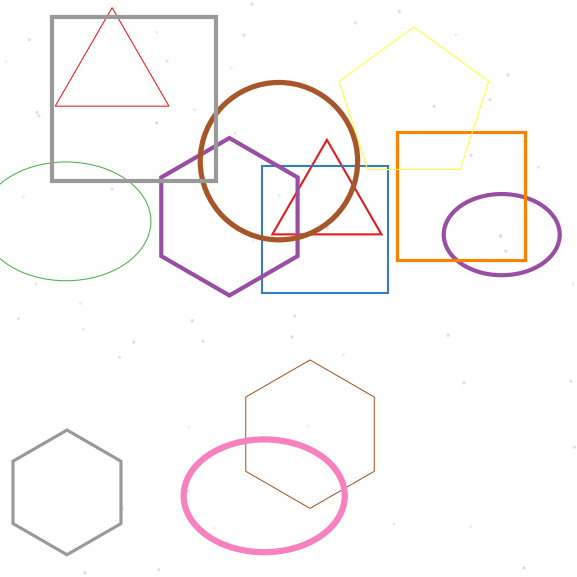[{"shape": "triangle", "thickness": 0.5, "radius": 0.57, "center": [0.194, 0.872]}, {"shape": "triangle", "thickness": 1, "radius": 0.55, "center": [0.566, 0.648]}, {"shape": "square", "thickness": 1, "radius": 0.55, "center": [0.563, 0.601]}, {"shape": "oval", "thickness": 0.5, "radius": 0.73, "center": [0.114, 0.616]}, {"shape": "oval", "thickness": 2, "radius": 0.5, "center": [0.869, 0.593]}, {"shape": "hexagon", "thickness": 2, "radius": 0.68, "center": [0.397, 0.624]}, {"shape": "square", "thickness": 1.5, "radius": 0.56, "center": [0.798, 0.66]}, {"shape": "pentagon", "thickness": 0.5, "radius": 0.68, "center": [0.717, 0.816]}, {"shape": "hexagon", "thickness": 0.5, "radius": 0.64, "center": [0.537, 0.247]}, {"shape": "circle", "thickness": 2.5, "radius": 0.68, "center": [0.483, 0.72]}, {"shape": "oval", "thickness": 3, "radius": 0.7, "center": [0.458, 0.141]}, {"shape": "square", "thickness": 2, "radius": 0.71, "center": [0.232, 0.828]}, {"shape": "hexagon", "thickness": 1.5, "radius": 0.54, "center": [0.116, 0.146]}]